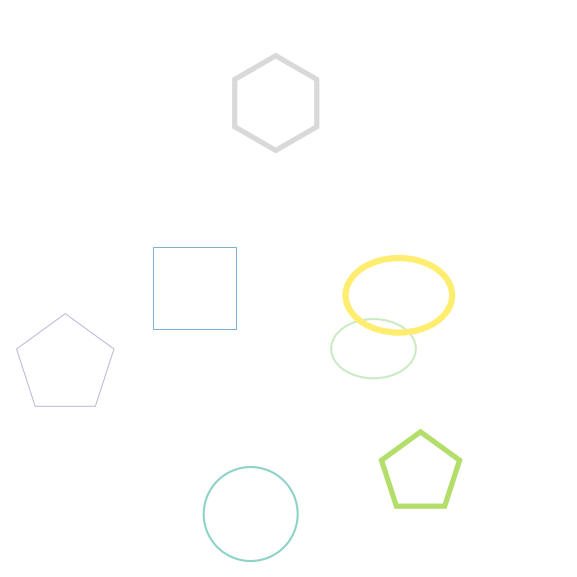[{"shape": "circle", "thickness": 1, "radius": 0.41, "center": [0.434, 0.109]}, {"shape": "pentagon", "thickness": 0.5, "radius": 0.44, "center": [0.113, 0.367]}, {"shape": "square", "thickness": 0.5, "radius": 0.36, "center": [0.337, 0.501]}, {"shape": "pentagon", "thickness": 2.5, "radius": 0.36, "center": [0.728, 0.18]}, {"shape": "hexagon", "thickness": 2.5, "radius": 0.41, "center": [0.477, 0.821]}, {"shape": "oval", "thickness": 1, "radius": 0.37, "center": [0.647, 0.395]}, {"shape": "oval", "thickness": 3, "radius": 0.46, "center": [0.691, 0.488]}]